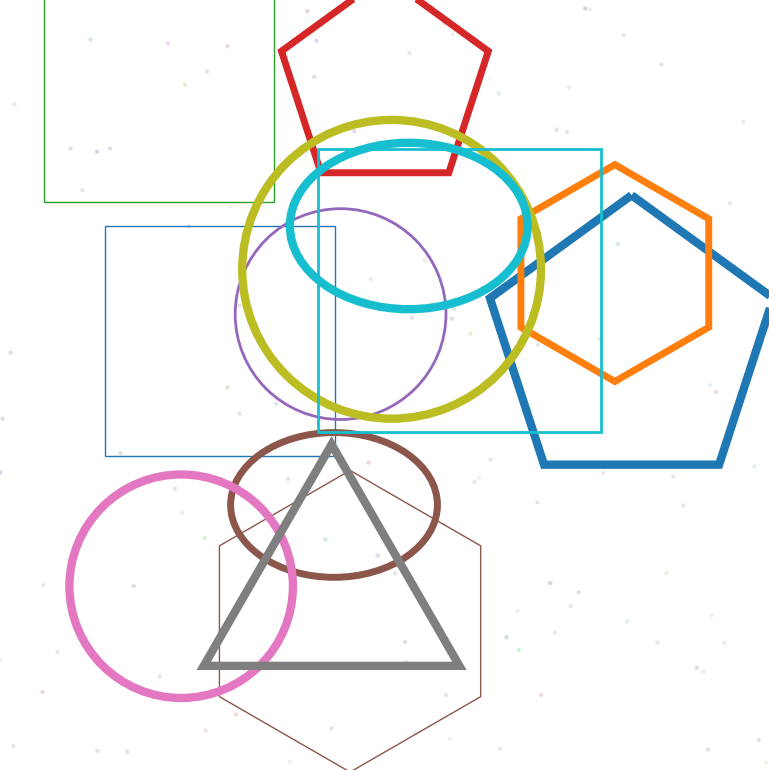[{"shape": "square", "thickness": 0.5, "radius": 0.75, "center": [0.286, 0.557]}, {"shape": "pentagon", "thickness": 3, "radius": 0.97, "center": [0.82, 0.553]}, {"shape": "hexagon", "thickness": 2.5, "radius": 0.7, "center": [0.798, 0.645]}, {"shape": "square", "thickness": 0.5, "radius": 0.75, "center": [0.207, 0.887]}, {"shape": "pentagon", "thickness": 2.5, "radius": 0.71, "center": [0.5, 0.89]}, {"shape": "circle", "thickness": 1, "radius": 0.68, "center": [0.442, 0.592]}, {"shape": "hexagon", "thickness": 0.5, "radius": 0.98, "center": [0.455, 0.193]}, {"shape": "oval", "thickness": 2.5, "radius": 0.67, "center": [0.434, 0.344]}, {"shape": "circle", "thickness": 3, "radius": 0.73, "center": [0.235, 0.239]}, {"shape": "triangle", "thickness": 3, "radius": 0.96, "center": [0.431, 0.231]}, {"shape": "circle", "thickness": 3, "radius": 0.97, "center": [0.509, 0.65]}, {"shape": "square", "thickness": 1, "radius": 0.92, "center": [0.596, 0.623]}, {"shape": "oval", "thickness": 3, "radius": 0.77, "center": [0.531, 0.707]}]